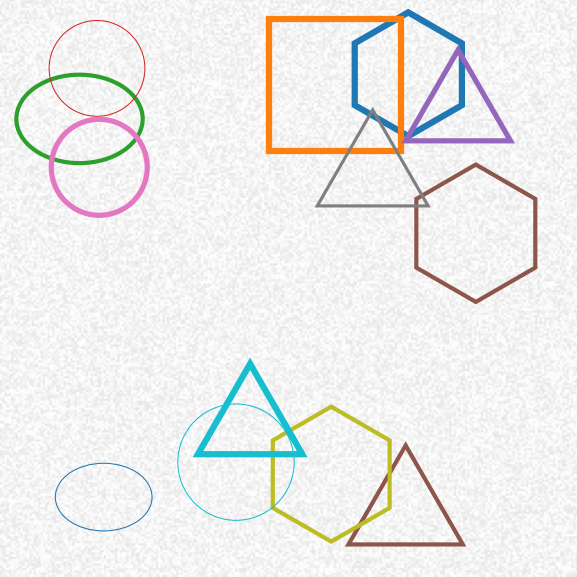[{"shape": "oval", "thickness": 0.5, "radius": 0.42, "center": [0.18, 0.138]}, {"shape": "hexagon", "thickness": 3, "radius": 0.54, "center": [0.707, 0.871]}, {"shape": "square", "thickness": 3, "radius": 0.57, "center": [0.58, 0.852]}, {"shape": "oval", "thickness": 2, "radius": 0.55, "center": [0.138, 0.793]}, {"shape": "circle", "thickness": 0.5, "radius": 0.41, "center": [0.168, 0.881]}, {"shape": "triangle", "thickness": 2.5, "radius": 0.52, "center": [0.793, 0.808]}, {"shape": "hexagon", "thickness": 2, "radius": 0.59, "center": [0.824, 0.595]}, {"shape": "triangle", "thickness": 2, "radius": 0.57, "center": [0.702, 0.114]}, {"shape": "circle", "thickness": 2.5, "radius": 0.42, "center": [0.172, 0.709]}, {"shape": "triangle", "thickness": 1.5, "radius": 0.55, "center": [0.645, 0.698]}, {"shape": "hexagon", "thickness": 2, "radius": 0.58, "center": [0.574, 0.178]}, {"shape": "circle", "thickness": 0.5, "radius": 0.5, "center": [0.409, 0.199]}, {"shape": "triangle", "thickness": 3, "radius": 0.52, "center": [0.433, 0.265]}]